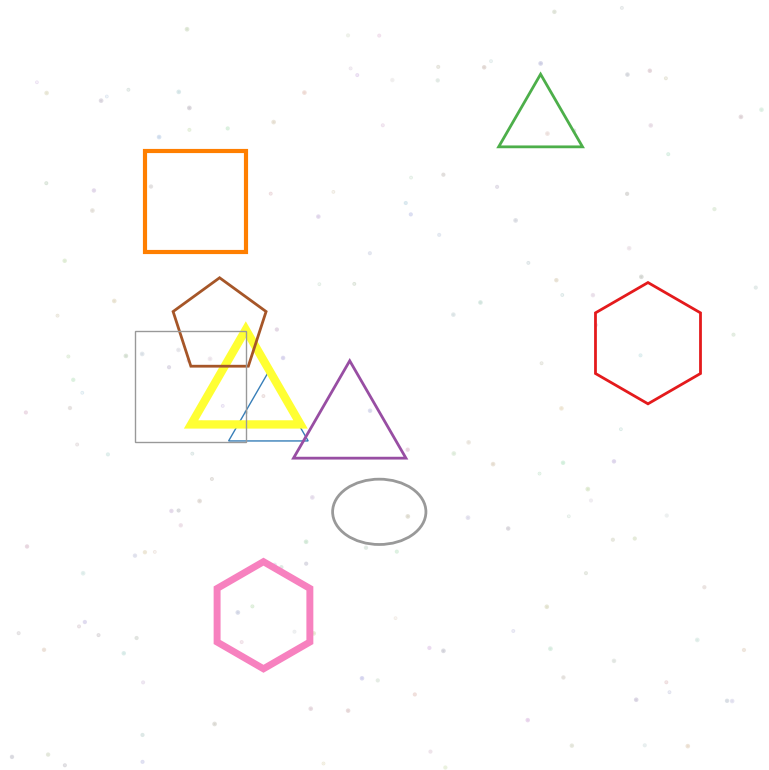[{"shape": "hexagon", "thickness": 1, "radius": 0.39, "center": [0.842, 0.554]}, {"shape": "triangle", "thickness": 0.5, "radius": 0.3, "center": [0.349, 0.457]}, {"shape": "triangle", "thickness": 1, "radius": 0.31, "center": [0.702, 0.841]}, {"shape": "triangle", "thickness": 1, "radius": 0.42, "center": [0.454, 0.447]}, {"shape": "square", "thickness": 1.5, "radius": 0.33, "center": [0.254, 0.738]}, {"shape": "triangle", "thickness": 3, "radius": 0.41, "center": [0.319, 0.49]}, {"shape": "pentagon", "thickness": 1, "radius": 0.32, "center": [0.285, 0.576]}, {"shape": "hexagon", "thickness": 2.5, "radius": 0.35, "center": [0.342, 0.201]}, {"shape": "oval", "thickness": 1, "radius": 0.3, "center": [0.493, 0.335]}, {"shape": "square", "thickness": 0.5, "radius": 0.36, "center": [0.247, 0.498]}]